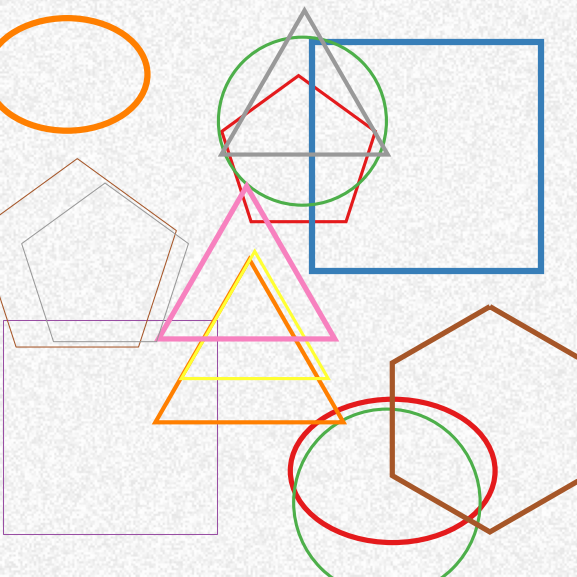[{"shape": "oval", "thickness": 2.5, "radius": 0.89, "center": [0.68, 0.184]}, {"shape": "pentagon", "thickness": 1.5, "radius": 0.7, "center": [0.517, 0.728]}, {"shape": "square", "thickness": 3, "radius": 0.99, "center": [0.739, 0.728]}, {"shape": "circle", "thickness": 1.5, "radius": 0.73, "center": [0.524, 0.789]}, {"shape": "circle", "thickness": 1.5, "radius": 0.81, "center": [0.67, 0.129]}, {"shape": "square", "thickness": 0.5, "radius": 0.93, "center": [0.191, 0.26]}, {"shape": "oval", "thickness": 3, "radius": 0.7, "center": [0.116, 0.87]}, {"shape": "triangle", "thickness": 2, "radius": 0.94, "center": [0.432, 0.362]}, {"shape": "triangle", "thickness": 1.5, "radius": 0.73, "center": [0.441, 0.417]}, {"shape": "hexagon", "thickness": 2.5, "radius": 0.98, "center": [0.848, 0.273]}, {"shape": "pentagon", "thickness": 0.5, "radius": 0.9, "center": [0.134, 0.544]}, {"shape": "triangle", "thickness": 2.5, "radius": 0.88, "center": [0.427, 0.5]}, {"shape": "triangle", "thickness": 2, "radius": 0.83, "center": [0.527, 0.815]}, {"shape": "pentagon", "thickness": 0.5, "radius": 0.76, "center": [0.182, 0.53]}]